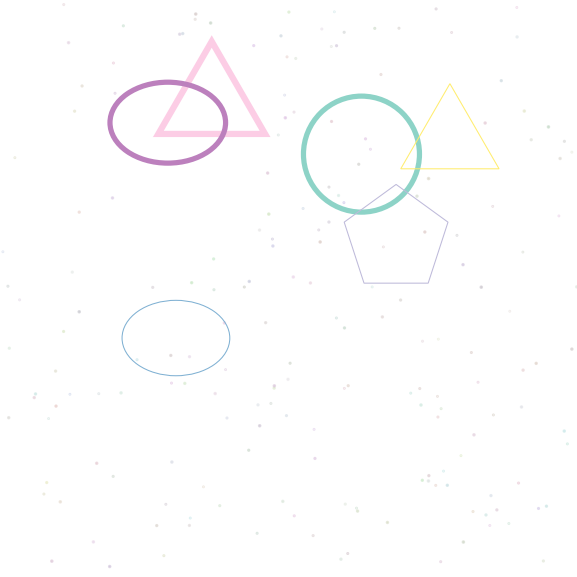[{"shape": "circle", "thickness": 2.5, "radius": 0.5, "center": [0.626, 0.732]}, {"shape": "pentagon", "thickness": 0.5, "radius": 0.47, "center": [0.686, 0.585]}, {"shape": "oval", "thickness": 0.5, "radius": 0.47, "center": [0.305, 0.414]}, {"shape": "triangle", "thickness": 3, "radius": 0.53, "center": [0.367, 0.821]}, {"shape": "oval", "thickness": 2.5, "radius": 0.5, "center": [0.291, 0.787]}, {"shape": "triangle", "thickness": 0.5, "radius": 0.49, "center": [0.779, 0.756]}]